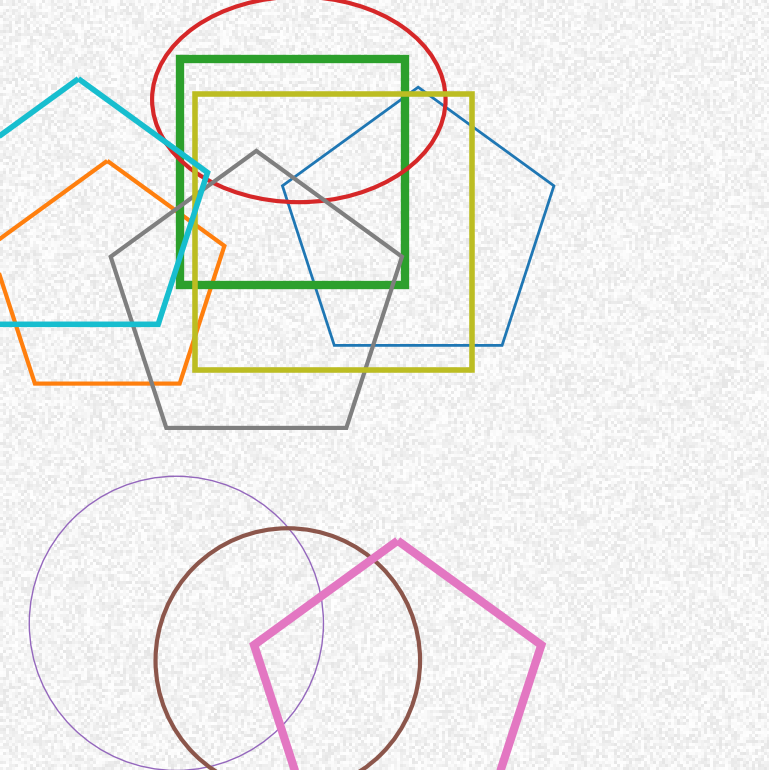[{"shape": "pentagon", "thickness": 1, "radius": 0.93, "center": [0.543, 0.701]}, {"shape": "pentagon", "thickness": 1.5, "radius": 0.8, "center": [0.139, 0.631]}, {"shape": "square", "thickness": 3, "radius": 0.73, "center": [0.38, 0.777]}, {"shape": "oval", "thickness": 1.5, "radius": 0.95, "center": [0.388, 0.871]}, {"shape": "circle", "thickness": 0.5, "radius": 0.96, "center": [0.229, 0.19]}, {"shape": "circle", "thickness": 1.5, "radius": 0.86, "center": [0.374, 0.142]}, {"shape": "pentagon", "thickness": 3, "radius": 0.98, "center": [0.516, 0.102]}, {"shape": "pentagon", "thickness": 1.5, "radius": 0.99, "center": [0.333, 0.605]}, {"shape": "square", "thickness": 2, "radius": 0.9, "center": [0.433, 0.698]}, {"shape": "pentagon", "thickness": 2, "radius": 0.88, "center": [0.102, 0.721]}]